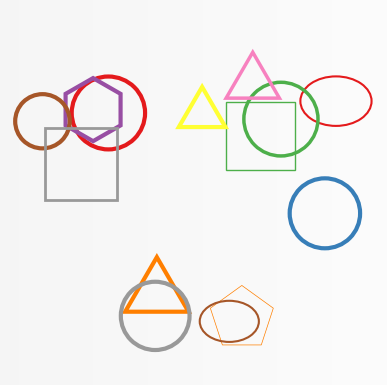[{"shape": "circle", "thickness": 3, "radius": 0.47, "center": [0.28, 0.707]}, {"shape": "oval", "thickness": 1.5, "radius": 0.46, "center": [0.867, 0.737]}, {"shape": "circle", "thickness": 3, "radius": 0.45, "center": [0.838, 0.446]}, {"shape": "square", "thickness": 1, "radius": 0.44, "center": [0.672, 0.647]}, {"shape": "circle", "thickness": 2.5, "radius": 0.48, "center": [0.725, 0.691]}, {"shape": "hexagon", "thickness": 3, "radius": 0.41, "center": [0.24, 0.715]}, {"shape": "pentagon", "thickness": 0.5, "radius": 0.43, "center": [0.624, 0.173]}, {"shape": "triangle", "thickness": 3, "radius": 0.47, "center": [0.405, 0.238]}, {"shape": "triangle", "thickness": 3, "radius": 0.35, "center": [0.522, 0.705]}, {"shape": "circle", "thickness": 3, "radius": 0.35, "center": [0.11, 0.685]}, {"shape": "oval", "thickness": 1.5, "radius": 0.38, "center": [0.592, 0.165]}, {"shape": "triangle", "thickness": 2.5, "radius": 0.4, "center": [0.652, 0.785]}, {"shape": "circle", "thickness": 3, "radius": 0.44, "center": [0.4, 0.18]}, {"shape": "square", "thickness": 2, "radius": 0.47, "center": [0.21, 0.573]}]